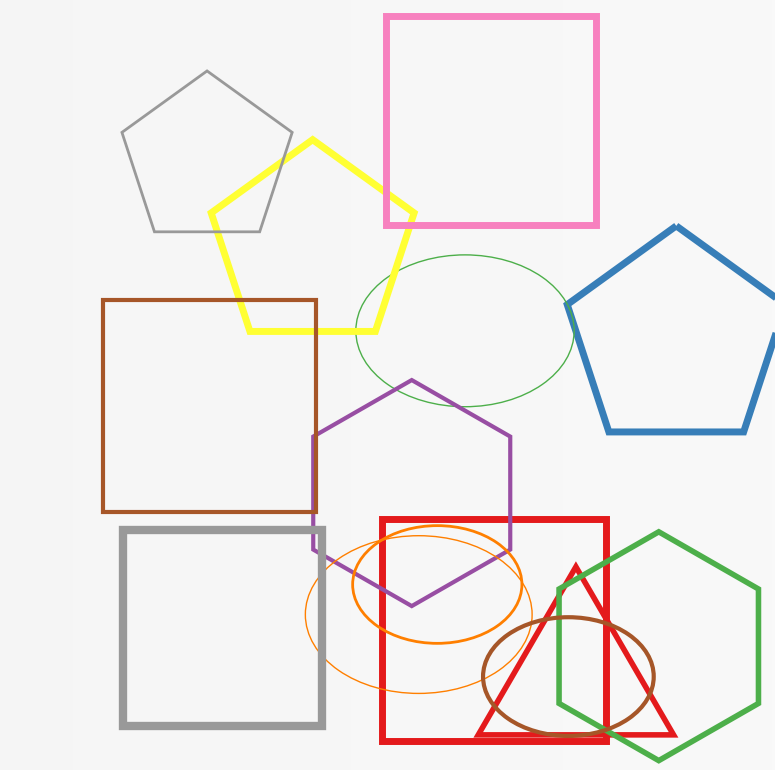[{"shape": "triangle", "thickness": 2, "radius": 0.73, "center": [0.743, 0.118]}, {"shape": "square", "thickness": 2.5, "radius": 0.72, "center": [0.637, 0.181]}, {"shape": "pentagon", "thickness": 2.5, "radius": 0.74, "center": [0.873, 0.559]}, {"shape": "oval", "thickness": 0.5, "radius": 0.7, "center": [0.6, 0.57]}, {"shape": "hexagon", "thickness": 2, "radius": 0.74, "center": [0.85, 0.161]}, {"shape": "hexagon", "thickness": 1.5, "radius": 0.73, "center": [0.531, 0.36]}, {"shape": "oval", "thickness": 1, "radius": 0.55, "center": [0.564, 0.241]}, {"shape": "oval", "thickness": 0.5, "radius": 0.73, "center": [0.54, 0.202]}, {"shape": "pentagon", "thickness": 2.5, "radius": 0.69, "center": [0.403, 0.681]}, {"shape": "square", "thickness": 1.5, "radius": 0.69, "center": [0.271, 0.473]}, {"shape": "oval", "thickness": 1.5, "radius": 0.55, "center": [0.733, 0.121]}, {"shape": "square", "thickness": 2.5, "radius": 0.68, "center": [0.634, 0.843]}, {"shape": "square", "thickness": 3, "radius": 0.64, "center": [0.287, 0.185]}, {"shape": "pentagon", "thickness": 1, "radius": 0.58, "center": [0.267, 0.792]}]